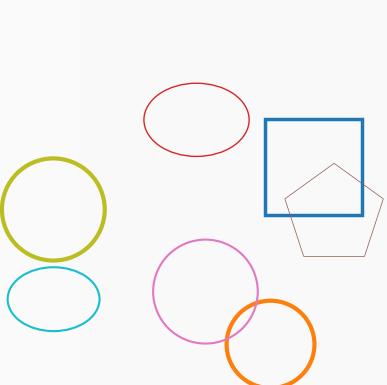[{"shape": "square", "thickness": 2.5, "radius": 0.63, "center": [0.809, 0.566]}, {"shape": "circle", "thickness": 3, "radius": 0.57, "center": [0.698, 0.106]}, {"shape": "oval", "thickness": 1, "radius": 0.68, "center": [0.507, 0.689]}, {"shape": "pentagon", "thickness": 0.5, "radius": 0.67, "center": [0.862, 0.442]}, {"shape": "circle", "thickness": 1.5, "radius": 0.68, "center": [0.53, 0.243]}, {"shape": "circle", "thickness": 3, "radius": 0.66, "center": [0.138, 0.456]}, {"shape": "oval", "thickness": 1.5, "radius": 0.59, "center": [0.138, 0.223]}]